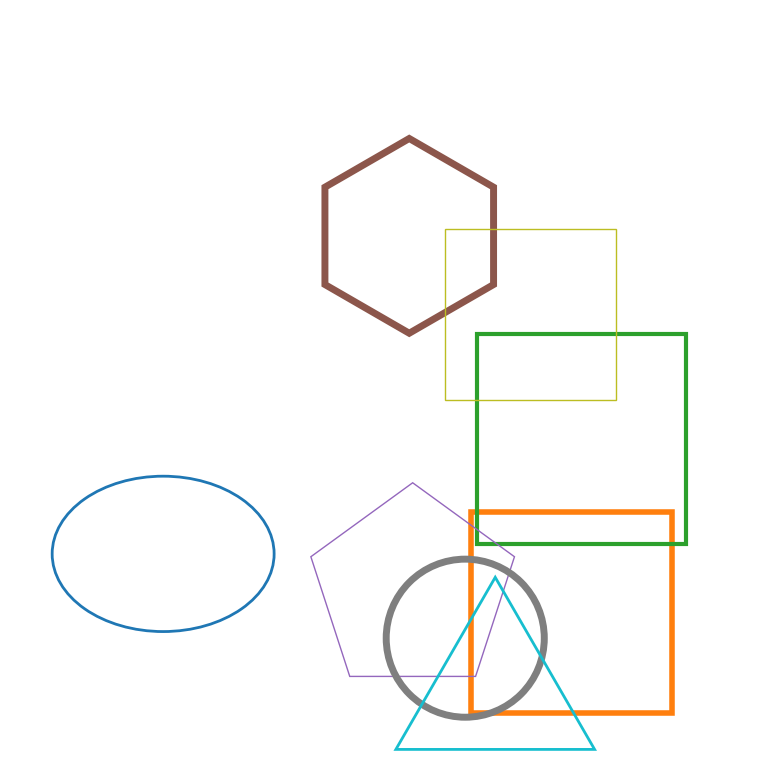[{"shape": "oval", "thickness": 1, "radius": 0.72, "center": [0.212, 0.281]}, {"shape": "square", "thickness": 2, "radius": 0.65, "center": [0.742, 0.205]}, {"shape": "square", "thickness": 1.5, "radius": 0.68, "center": [0.755, 0.43]}, {"shape": "pentagon", "thickness": 0.5, "radius": 0.7, "center": [0.536, 0.234]}, {"shape": "hexagon", "thickness": 2.5, "radius": 0.63, "center": [0.531, 0.694]}, {"shape": "circle", "thickness": 2.5, "radius": 0.51, "center": [0.604, 0.171]}, {"shape": "square", "thickness": 0.5, "radius": 0.55, "center": [0.689, 0.591]}, {"shape": "triangle", "thickness": 1, "radius": 0.75, "center": [0.643, 0.101]}]